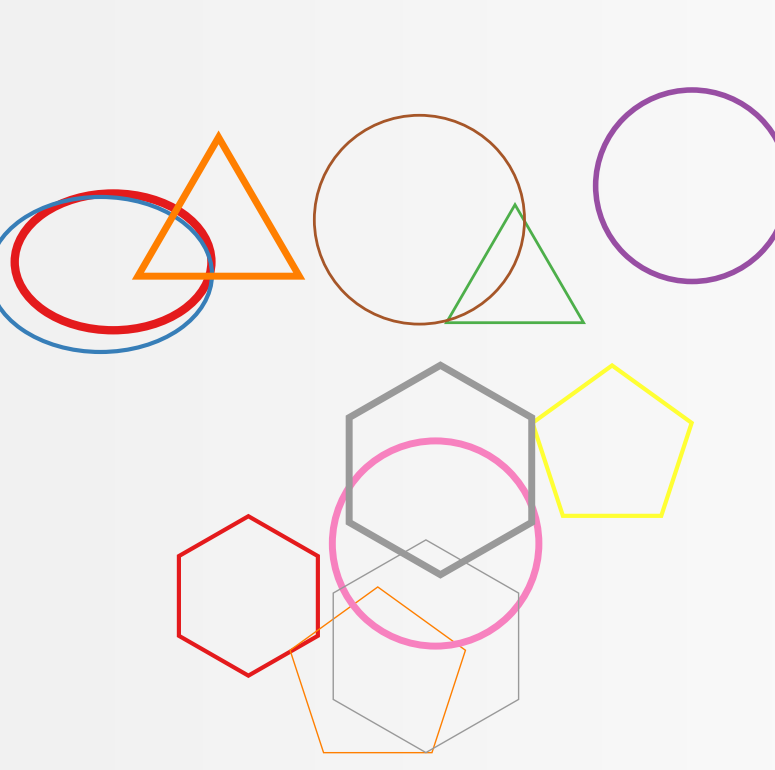[{"shape": "oval", "thickness": 3, "radius": 0.63, "center": [0.146, 0.66]}, {"shape": "hexagon", "thickness": 1.5, "radius": 0.52, "center": [0.32, 0.226]}, {"shape": "oval", "thickness": 1.5, "radius": 0.72, "center": [0.13, 0.644]}, {"shape": "triangle", "thickness": 1, "radius": 0.51, "center": [0.665, 0.632]}, {"shape": "circle", "thickness": 2, "radius": 0.62, "center": [0.893, 0.759]}, {"shape": "triangle", "thickness": 2.5, "radius": 0.6, "center": [0.282, 0.701]}, {"shape": "pentagon", "thickness": 0.5, "radius": 0.59, "center": [0.487, 0.119]}, {"shape": "pentagon", "thickness": 1.5, "radius": 0.54, "center": [0.79, 0.417]}, {"shape": "circle", "thickness": 1, "radius": 0.68, "center": [0.541, 0.715]}, {"shape": "circle", "thickness": 2.5, "radius": 0.67, "center": [0.562, 0.294]}, {"shape": "hexagon", "thickness": 0.5, "radius": 0.69, "center": [0.55, 0.161]}, {"shape": "hexagon", "thickness": 2.5, "radius": 0.68, "center": [0.568, 0.39]}]